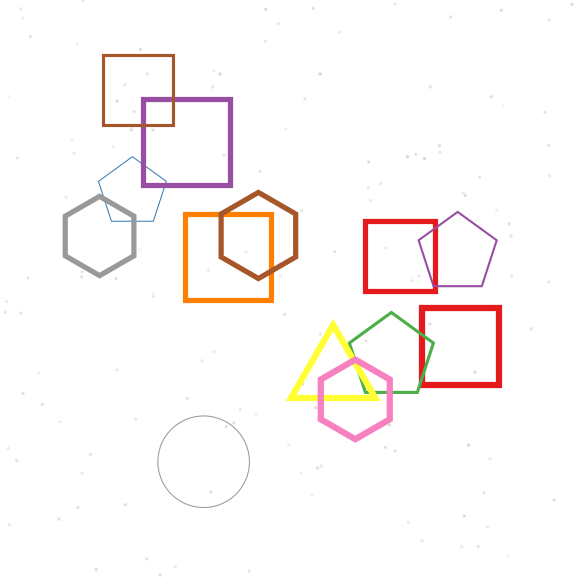[{"shape": "square", "thickness": 3, "radius": 0.33, "center": [0.797, 0.399]}, {"shape": "square", "thickness": 2.5, "radius": 0.3, "center": [0.692, 0.556]}, {"shape": "pentagon", "thickness": 0.5, "radius": 0.31, "center": [0.229, 0.666]}, {"shape": "pentagon", "thickness": 1.5, "radius": 0.38, "center": [0.678, 0.382]}, {"shape": "square", "thickness": 2.5, "radius": 0.37, "center": [0.323, 0.753]}, {"shape": "pentagon", "thickness": 1, "radius": 0.36, "center": [0.793, 0.561]}, {"shape": "square", "thickness": 2.5, "radius": 0.37, "center": [0.394, 0.555]}, {"shape": "triangle", "thickness": 3, "radius": 0.42, "center": [0.577, 0.352]}, {"shape": "hexagon", "thickness": 2.5, "radius": 0.37, "center": [0.447, 0.591]}, {"shape": "square", "thickness": 1.5, "radius": 0.3, "center": [0.24, 0.843]}, {"shape": "hexagon", "thickness": 3, "radius": 0.34, "center": [0.615, 0.308]}, {"shape": "circle", "thickness": 0.5, "radius": 0.4, "center": [0.353, 0.2]}, {"shape": "hexagon", "thickness": 2.5, "radius": 0.34, "center": [0.172, 0.59]}]